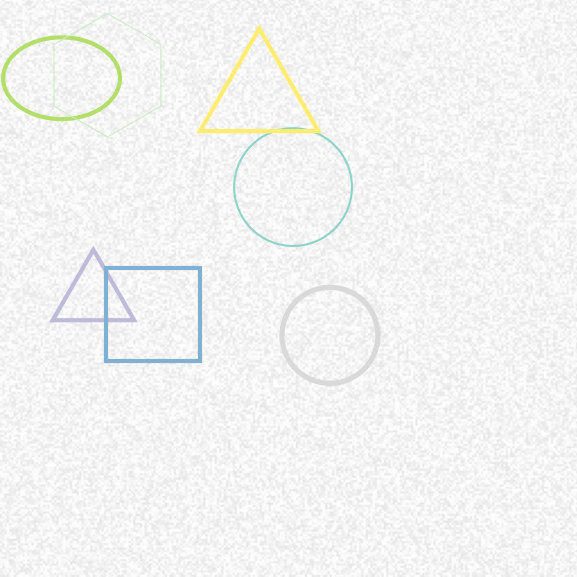[{"shape": "circle", "thickness": 1, "radius": 0.51, "center": [0.507, 0.675]}, {"shape": "triangle", "thickness": 2, "radius": 0.41, "center": [0.162, 0.485]}, {"shape": "square", "thickness": 2, "radius": 0.4, "center": [0.265, 0.454]}, {"shape": "oval", "thickness": 2, "radius": 0.51, "center": [0.107, 0.864]}, {"shape": "circle", "thickness": 2.5, "radius": 0.42, "center": [0.571, 0.419]}, {"shape": "hexagon", "thickness": 0.5, "radius": 0.53, "center": [0.186, 0.869]}, {"shape": "triangle", "thickness": 2, "radius": 0.59, "center": [0.449, 0.831]}]